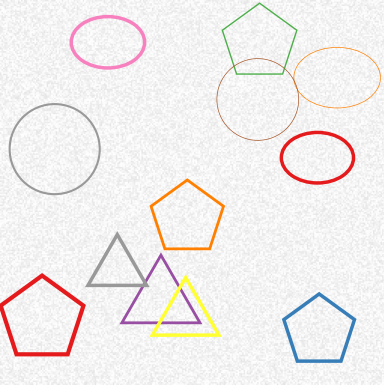[{"shape": "oval", "thickness": 2.5, "radius": 0.47, "center": [0.825, 0.59]}, {"shape": "pentagon", "thickness": 3, "radius": 0.57, "center": [0.109, 0.171]}, {"shape": "pentagon", "thickness": 2.5, "radius": 0.48, "center": [0.829, 0.14]}, {"shape": "pentagon", "thickness": 1, "radius": 0.51, "center": [0.674, 0.89]}, {"shape": "triangle", "thickness": 2, "radius": 0.59, "center": [0.418, 0.22]}, {"shape": "oval", "thickness": 0.5, "radius": 0.56, "center": [0.876, 0.798]}, {"shape": "pentagon", "thickness": 2, "radius": 0.49, "center": [0.486, 0.434]}, {"shape": "triangle", "thickness": 2.5, "radius": 0.5, "center": [0.482, 0.179]}, {"shape": "circle", "thickness": 0.5, "radius": 0.53, "center": [0.67, 0.742]}, {"shape": "oval", "thickness": 2.5, "radius": 0.48, "center": [0.28, 0.89]}, {"shape": "triangle", "thickness": 2.5, "radius": 0.44, "center": [0.305, 0.303]}, {"shape": "circle", "thickness": 1.5, "radius": 0.58, "center": [0.142, 0.613]}]